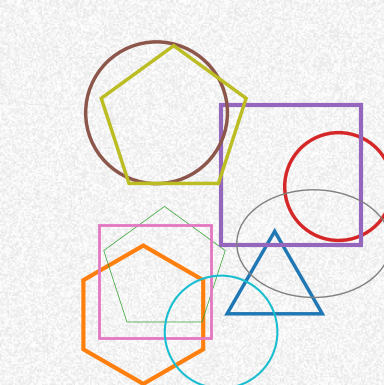[{"shape": "triangle", "thickness": 2.5, "radius": 0.71, "center": [0.713, 0.256]}, {"shape": "hexagon", "thickness": 3, "radius": 0.9, "center": [0.372, 0.183]}, {"shape": "pentagon", "thickness": 0.5, "radius": 0.83, "center": [0.427, 0.298]}, {"shape": "circle", "thickness": 2.5, "radius": 0.7, "center": [0.88, 0.515]}, {"shape": "square", "thickness": 3, "radius": 0.91, "center": [0.756, 0.546]}, {"shape": "circle", "thickness": 2.5, "radius": 0.92, "center": [0.407, 0.707]}, {"shape": "square", "thickness": 2, "radius": 0.73, "center": [0.403, 0.269]}, {"shape": "oval", "thickness": 1, "radius": 1.0, "center": [0.815, 0.367]}, {"shape": "pentagon", "thickness": 2.5, "radius": 0.99, "center": [0.451, 0.684]}, {"shape": "circle", "thickness": 1.5, "radius": 0.73, "center": [0.574, 0.138]}]